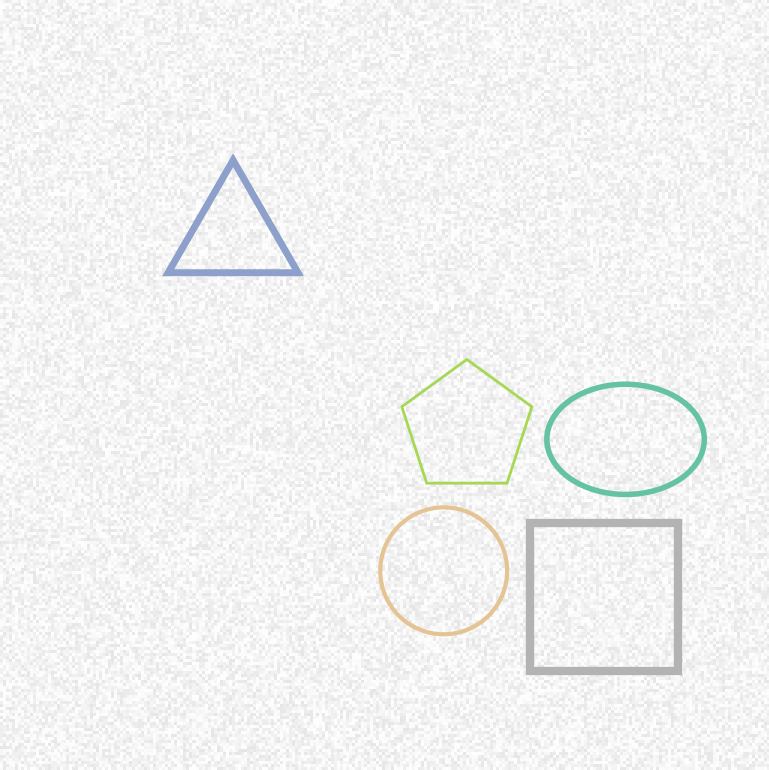[{"shape": "oval", "thickness": 2, "radius": 0.51, "center": [0.812, 0.429]}, {"shape": "triangle", "thickness": 2.5, "radius": 0.49, "center": [0.303, 0.695]}, {"shape": "pentagon", "thickness": 1, "radius": 0.44, "center": [0.606, 0.444]}, {"shape": "circle", "thickness": 1.5, "radius": 0.41, "center": [0.576, 0.259]}, {"shape": "square", "thickness": 3, "radius": 0.48, "center": [0.784, 0.225]}]